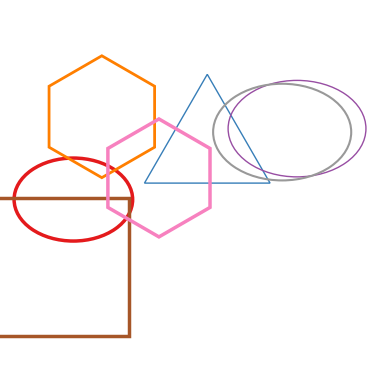[{"shape": "oval", "thickness": 2.5, "radius": 0.77, "center": [0.191, 0.482]}, {"shape": "triangle", "thickness": 1, "radius": 0.94, "center": [0.538, 0.619]}, {"shape": "oval", "thickness": 1, "radius": 0.9, "center": [0.771, 0.666]}, {"shape": "hexagon", "thickness": 2, "radius": 0.79, "center": [0.265, 0.697]}, {"shape": "square", "thickness": 2.5, "radius": 0.9, "center": [0.155, 0.307]}, {"shape": "hexagon", "thickness": 2.5, "radius": 0.77, "center": [0.413, 0.538]}, {"shape": "oval", "thickness": 1.5, "radius": 0.9, "center": [0.733, 0.657]}]